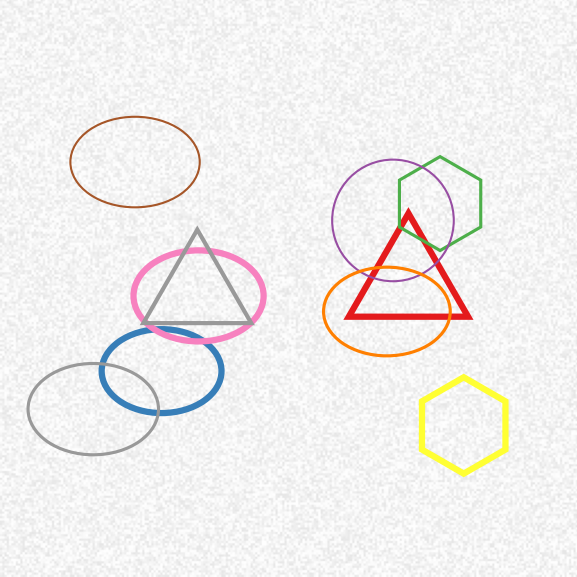[{"shape": "triangle", "thickness": 3, "radius": 0.6, "center": [0.707, 0.51]}, {"shape": "oval", "thickness": 3, "radius": 0.52, "center": [0.28, 0.357]}, {"shape": "hexagon", "thickness": 1.5, "radius": 0.41, "center": [0.762, 0.647]}, {"shape": "circle", "thickness": 1, "radius": 0.53, "center": [0.68, 0.617]}, {"shape": "oval", "thickness": 1.5, "radius": 0.55, "center": [0.67, 0.46]}, {"shape": "hexagon", "thickness": 3, "radius": 0.42, "center": [0.803, 0.262]}, {"shape": "oval", "thickness": 1, "radius": 0.56, "center": [0.234, 0.719]}, {"shape": "oval", "thickness": 3, "radius": 0.56, "center": [0.344, 0.487]}, {"shape": "triangle", "thickness": 2, "radius": 0.54, "center": [0.342, 0.494]}, {"shape": "oval", "thickness": 1.5, "radius": 0.56, "center": [0.162, 0.291]}]